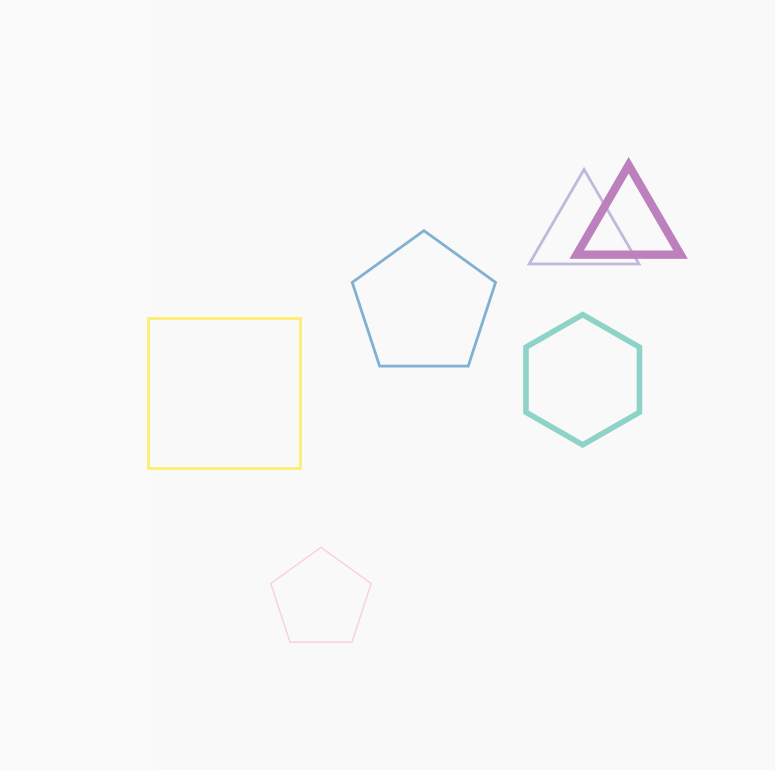[{"shape": "hexagon", "thickness": 2, "radius": 0.42, "center": [0.752, 0.507]}, {"shape": "triangle", "thickness": 1, "radius": 0.41, "center": [0.754, 0.698]}, {"shape": "pentagon", "thickness": 1, "radius": 0.49, "center": [0.547, 0.603]}, {"shape": "pentagon", "thickness": 0.5, "radius": 0.34, "center": [0.414, 0.221]}, {"shape": "triangle", "thickness": 3, "radius": 0.39, "center": [0.811, 0.708]}, {"shape": "square", "thickness": 1, "radius": 0.49, "center": [0.289, 0.49]}]